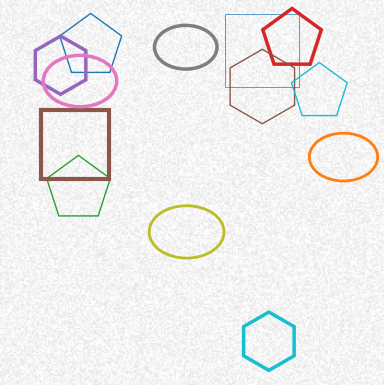[{"shape": "square", "thickness": 0.5, "radius": 0.48, "center": [0.68, 0.869]}, {"shape": "pentagon", "thickness": 1, "radius": 0.42, "center": [0.236, 0.88]}, {"shape": "oval", "thickness": 2, "radius": 0.44, "center": [0.892, 0.592]}, {"shape": "pentagon", "thickness": 1, "radius": 0.43, "center": [0.204, 0.509]}, {"shape": "pentagon", "thickness": 2.5, "radius": 0.4, "center": [0.759, 0.898]}, {"shape": "hexagon", "thickness": 2.5, "radius": 0.38, "center": [0.157, 0.831]}, {"shape": "square", "thickness": 3, "radius": 0.44, "center": [0.194, 0.625]}, {"shape": "hexagon", "thickness": 1, "radius": 0.48, "center": [0.681, 0.775]}, {"shape": "oval", "thickness": 2.5, "radius": 0.48, "center": [0.208, 0.789]}, {"shape": "oval", "thickness": 2.5, "radius": 0.41, "center": [0.482, 0.877]}, {"shape": "oval", "thickness": 2, "radius": 0.49, "center": [0.485, 0.398]}, {"shape": "hexagon", "thickness": 2.5, "radius": 0.38, "center": [0.698, 0.114]}, {"shape": "pentagon", "thickness": 1, "radius": 0.38, "center": [0.83, 0.761]}]